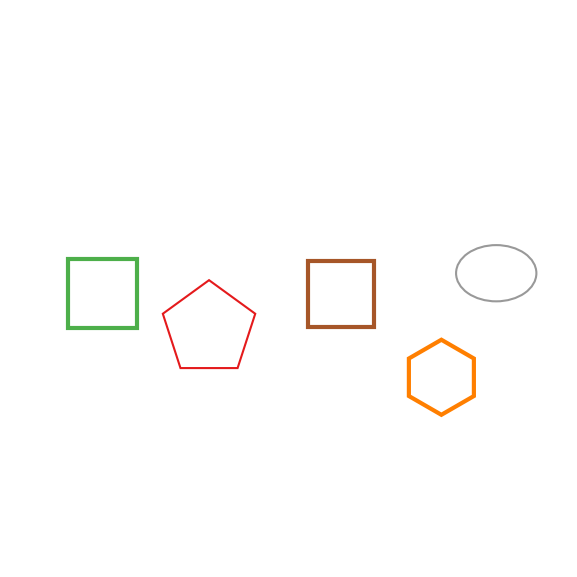[{"shape": "pentagon", "thickness": 1, "radius": 0.42, "center": [0.362, 0.43]}, {"shape": "square", "thickness": 2, "radius": 0.3, "center": [0.177, 0.491]}, {"shape": "hexagon", "thickness": 2, "radius": 0.32, "center": [0.764, 0.346]}, {"shape": "square", "thickness": 2, "radius": 0.29, "center": [0.59, 0.49]}, {"shape": "oval", "thickness": 1, "radius": 0.35, "center": [0.859, 0.526]}]